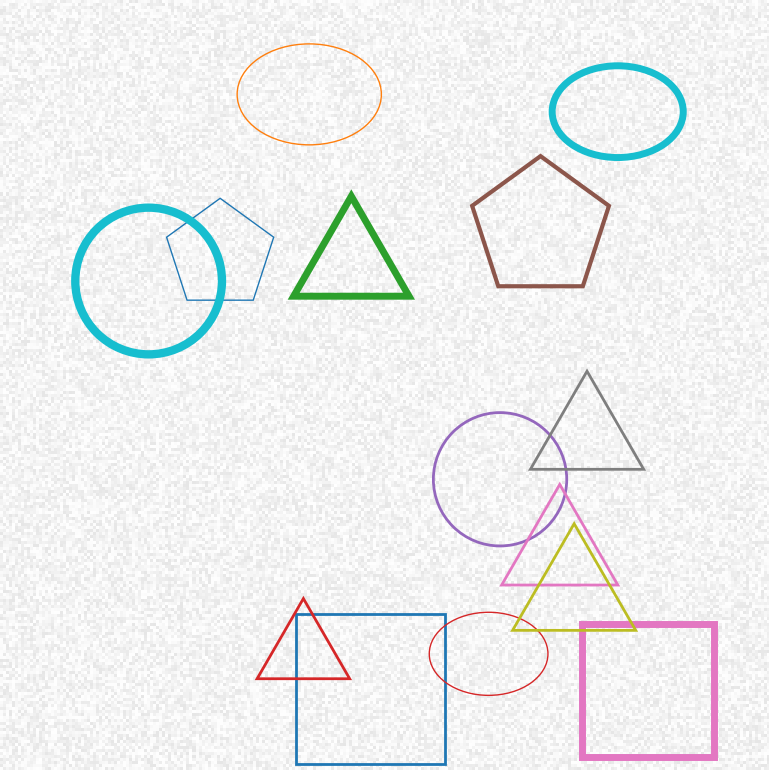[{"shape": "square", "thickness": 1, "radius": 0.49, "center": [0.481, 0.105]}, {"shape": "pentagon", "thickness": 0.5, "radius": 0.37, "center": [0.286, 0.669]}, {"shape": "oval", "thickness": 0.5, "radius": 0.47, "center": [0.402, 0.877]}, {"shape": "triangle", "thickness": 2.5, "radius": 0.43, "center": [0.456, 0.659]}, {"shape": "triangle", "thickness": 1, "radius": 0.35, "center": [0.394, 0.153]}, {"shape": "oval", "thickness": 0.5, "radius": 0.39, "center": [0.635, 0.151]}, {"shape": "circle", "thickness": 1, "radius": 0.43, "center": [0.649, 0.378]}, {"shape": "pentagon", "thickness": 1.5, "radius": 0.47, "center": [0.702, 0.704]}, {"shape": "triangle", "thickness": 1, "radius": 0.44, "center": [0.727, 0.284]}, {"shape": "square", "thickness": 2.5, "radius": 0.43, "center": [0.842, 0.103]}, {"shape": "triangle", "thickness": 1, "radius": 0.42, "center": [0.762, 0.433]}, {"shape": "triangle", "thickness": 1, "radius": 0.46, "center": [0.746, 0.228]}, {"shape": "circle", "thickness": 3, "radius": 0.48, "center": [0.193, 0.635]}, {"shape": "oval", "thickness": 2.5, "radius": 0.43, "center": [0.802, 0.855]}]